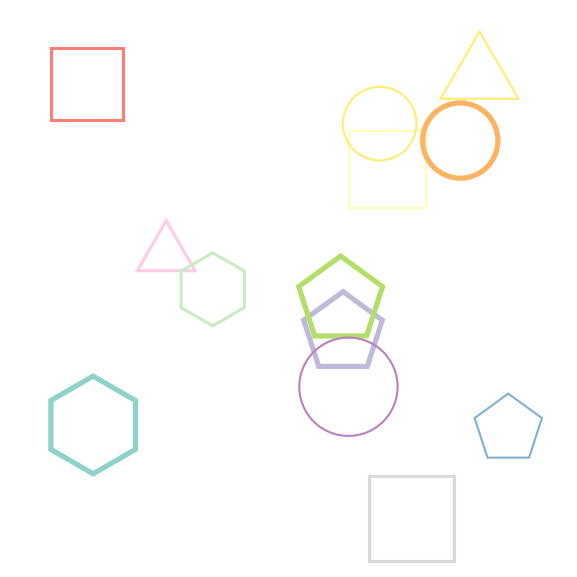[{"shape": "hexagon", "thickness": 2.5, "radius": 0.42, "center": [0.161, 0.263]}, {"shape": "square", "thickness": 1, "radius": 0.33, "center": [0.671, 0.706]}, {"shape": "pentagon", "thickness": 2.5, "radius": 0.36, "center": [0.594, 0.423]}, {"shape": "square", "thickness": 1.5, "radius": 0.31, "center": [0.15, 0.854]}, {"shape": "pentagon", "thickness": 1, "radius": 0.31, "center": [0.88, 0.256]}, {"shape": "circle", "thickness": 2.5, "radius": 0.33, "center": [0.797, 0.756]}, {"shape": "pentagon", "thickness": 2.5, "radius": 0.38, "center": [0.59, 0.479]}, {"shape": "triangle", "thickness": 1.5, "radius": 0.29, "center": [0.288, 0.559]}, {"shape": "square", "thickness": 1.5, "radius": 0.36, "center": [0.712, 0.101]}, {"shape": "circle", "thickness": 1, "radius": 0.43, "center": [0.603, 0.329]}, {"shape": "hexagon", "thickness": 1.5, "radius": 0.32, "center": [0.368, 0.498]}, {"shape": "circle", "thickness": 1, "radius": 0.32, "center": [0.657, 0.785]}, {"shape": "triangle", "thickness": 1, "radius": 0.39, "center": [0.83, 0.867]}]